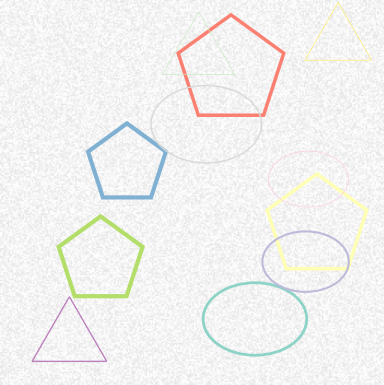[{"shape": "oval", "thickness": 2, "radius": 0.67, "center": [0.662, 0.171]}, {"shape": "pentagon", "thickness": 2.5, "radius": 0.68, "center": [0.823, 0.412]}, {"shape": "oval", "thickness": 1.5, "radius": 0.56, "center": [0.794, 0.32]}, {"shape": "pentagon", "thickness": 2.5, "radius": 0.72, "center": [0.6, 0.817]}, {"shape": "pentagon", "thickness": 3, "radius": 0.53, "center": [0.33, 0.573]}, {"shape": "pentagon", "thickness": 3, "radius": 0.57, "center": [0.261, 0.323]}, {"shape": "oval", "thickness": 0.5, "radius": 0.52, "center": [0.801, 0.535]}, {"shape": "oval", "thickness": 1, "radius": 0.72, "center": [0.536, 0.677]}, {"shape": "triangle", "thickness": 1, "radius": 0.56, "center": [0.18, 0.117]}, {"shape": "triangle", "thickness": 0.5, "radius": 0.54, "center": [0.516, 0.86]}, {"shape": "triangle", "thickness": 0.5, "radius": 0.5, "center": [0.878, 0.894]}]